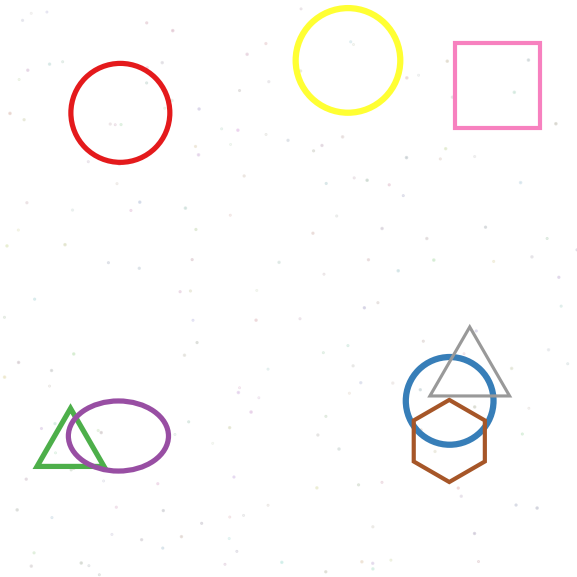[{"shape": "circle", "thickness": 2.5, "radius": 0.43, "center": [0.208, 0.804]}, {"shape": "circle", "thickness": 3, "radius": 0.38, "center": [0.779, 0.305]}, {"shape": "triangle", "thickness": 2.5, "radius": 0.33, "center": [0.122, 0.225]}, {"shape": "oval", "thickness": 2.5, "radius": 0.43, "center": [0.205, 0.244]}, {"shape": "circle", "thickness": 3, "radius": 0.45, "center": [0.603, 0.895]}, {"shape": "hexagon", "thickness": 2, "radius": 0.36, "center": [0.778, 0.236]}, {"shape": "square", "thickness": 2, "radius": 0.37, "center": [0.861, 0.852]}, {"shape": "triangle", "thickness": 1.5, "radius": 0.4, "center": [0.813, 0.353]}]